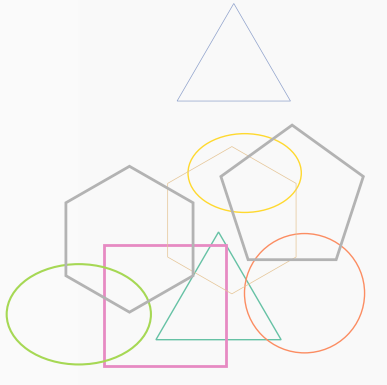[{"shape": "triangle", "thickness": 1, "radius": 0.93, "center": [0.564, 0.211]}, {"shape": "circle", "thickness": 1, "radius": 0.77, "center": [0.786, 0.238]}, {"shape": "triangle", "thickness": 0.5, "radius": 0.84, "center": [0.603, 0.822]}, {"shape": "square", "thickness": 2, "radius": 0.79, "center": [0.427, 0.207]}, {"shape": "oval", "thickness": 1.5, "radius": 0.93, "center": [0.203, 0.184]}, {"shape": "oval", "thickness": 1, "radius": 0.73, "center": [0.631, 0.551]}, {"shape": "hexagon", "thickness": 0.5, "radius": 0.96, "center": [0.598, 0.428]}, {"shape": "pentagon", "thickness": 2, "radius": 0.97, "center": [0.754, 0.482]}, {"shape": "hexagon", "thickness": 2, "radius": 0.95, "center": [0.334, 0.379]}]